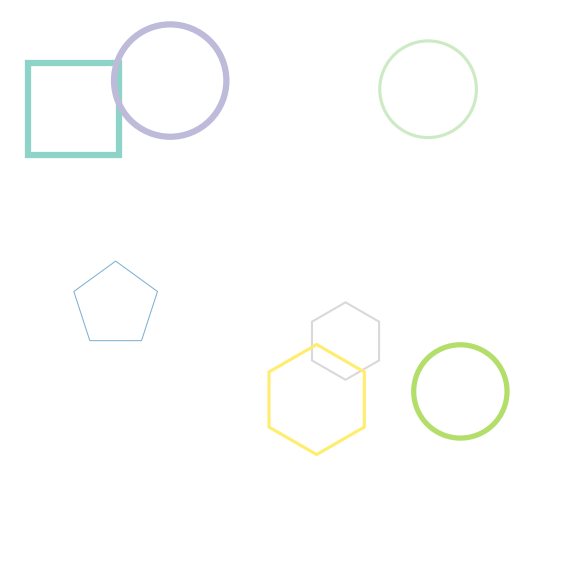[{"shape": "square", "thickness": 3, "radius": 0.4, "center": [0.127, 0.81]}, {"shape": "circle", "thickness": 3, "radius": 0.49, "center": [0.295, 0.86]}, {"shape": "pentagon", "thickness": 0.5, "radius": 0.38, "center": [0.2, 0.471]}, {"shape": "circle", "thickness": 2.5, "radius": 0.4, "center": [0.797, 0.321]}, {"shape": "hexagon", "thickness": 1, "radius": 0.34, "center": [0.598, 0.409]}, {"shape": "circle", "thickness": 1.5, "radius": 0.42, "center": [0.741, 0.845]}, {"shape": "hexagon", "thickness": 1.5, "radius": 0.48, "center": [0.548, 0.307]}]